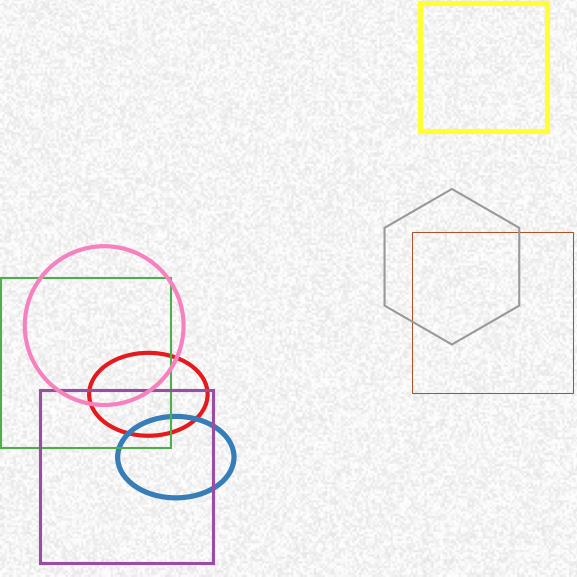[{"shape": "oval", "thickness": 2, "radius": 0.51, "center": [0.257, 0.316]}, {"shape": "oval", "thickness": 2.5, "radius": 0.5, "center": [0.304, 0.208]}, {"shape": "square", "thickness": 1, "radius": 0.74, "center": [0.149, 0.37]}, {"shape": "square", "thickness": 1.5, "radius": 0.75, "center": [0.219, 0.174]}, {"shape": "square", "thickness": 2.5, "radius": 0.55, "center": [0.837, 0.883]}, {"shape": "square", "thickness": 0.5, "radius": 0.7, "center": [0.853, 0.457]}, {"shape": "circle", "thickness": 2, "radius": 0.69, "center": [0.18, 0.435]}, {"shape": "hexagon", "thickness": 1, "radius": 0.67, "center": [0.783, 0.537]}]